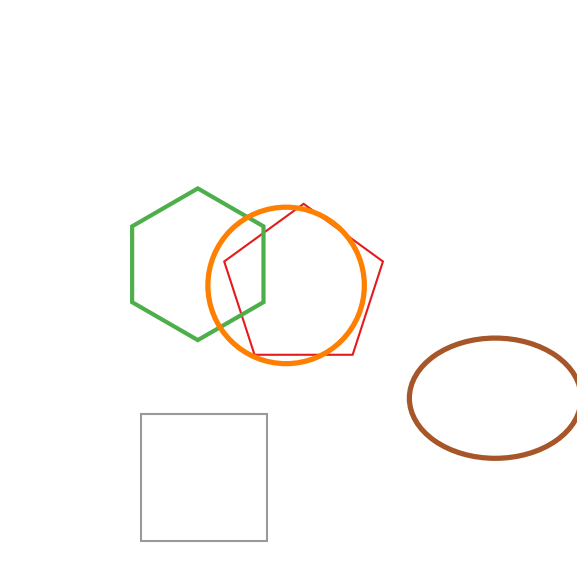[{"shape": "pentagon", "thickness": 1, "radius": 0.72, "center": [0.526, 0.502]}, {"shape": "hexagon", "thickness": 2, "radius": 0.66, "center": [0.343, 0.542]}, {"shape": "circle", "thickness": 2.5, "radius": 0.68, "center": [0.495, 0.505]}, {"shape": "oval", "thickness": 2.5, "radius": 0.74, "center": [0.858, 0.31]}, {"shape": "square", "thickness": 1, "radius": 0.55, "center": [0.353, 0.172]}]